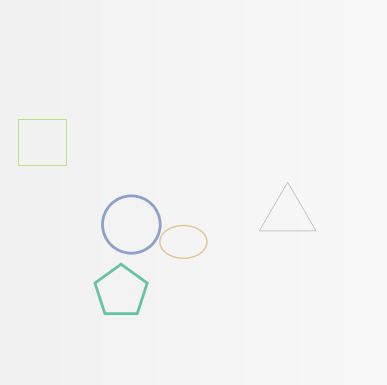[{"shape": "pentagon", "thickness": 2, "radius": 0.35, "center": [0.312, 0.243]}, {"shape": "circle", "thickness": 2, "radius": 0.37, "center": [0.339, 0.417]}, {"shape": "square", "thickness": 0.5, "radius": 0.3, "center": [0.108, 0.631]}, {"shape": "oval", "thickness": 1, "radius": 0.3, "center": [0.473, 0.372]}, {"shape": "triangle", "thickness": 0.5, "radius": 0.42, "center": [0.742, 0.442]}]